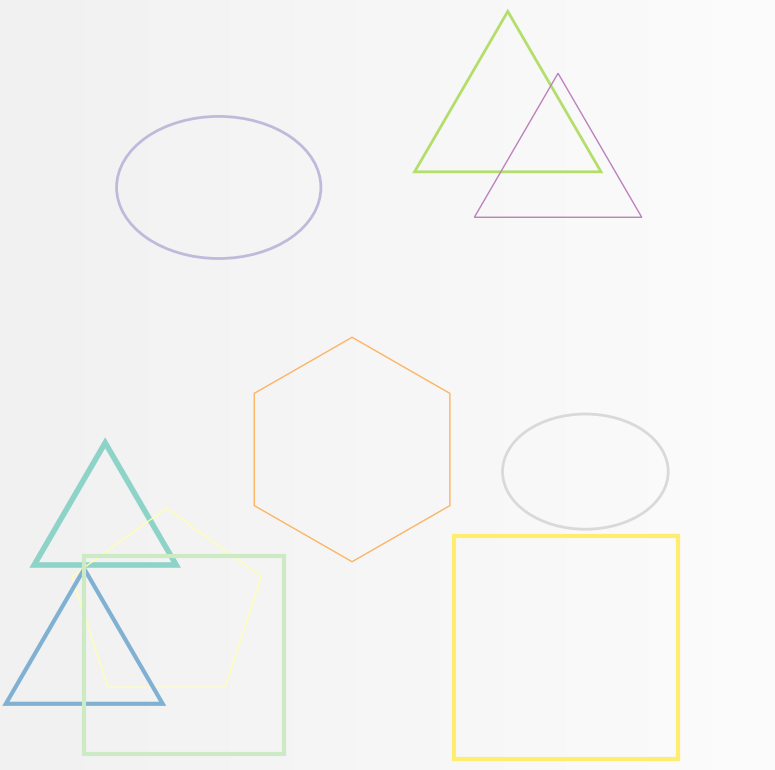[{"shape": "triangle", "thickness": 2, "radius": 0.53, "center": [0.136, 0.319]}, {"shape": "pentagon", "thickness": 0.5, "radius": 0.64, "center": [0.215, 0.212]}, {"shape": "oval", "thickness": 1, "radius": 0.66, "center": [0.282, 0.757]}, {"shape": "triangle", "thickness": 1.5, "radius": 0.58, "center": [0.109, 0.144]}, {"shape": "hexagon", "thickness": 0.5, "radius": 0.73, "center": [0.454, 0.416]}, {"shape": "triangle", "thickness": 1, "radius": 0.69, "center": [0.655, 0.846]}, {"shape": "oval", "thickness": 1, "radius": 0.53, "center": [0.755, 0.388]}, {"shape": "triangle", "thickness": 0.5, "radius": 0.62, "center": [0.72, 0.78]}, {"shape": "square", "thickness": 1.5, "radius": 0.65, "center": [0.237, 0.149]}, {"shape": "square", "thickness": 1.5, "radius": 0.72, "center": [0.731, 0.159]}]